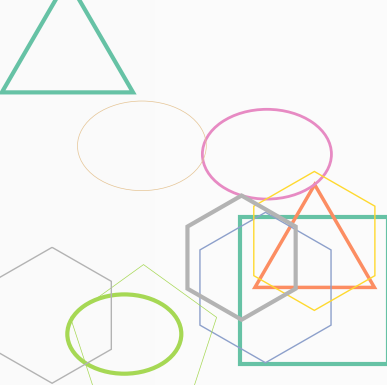[{"shape": "triangle", "thickness": 3, "radius": 0.98, "center": [0.174, 0.858]}, {"shape": "square", "thickness": 3, "radius": 0.95, "center": [0.81, 0.246]}, {"shape": "triangle", "thickness": 2.5, "radius": 0.89, "center": [0.812, 0.342]}, {"shape": "hexagon", "thickness": 1, "radius": 0.98, "center": [0.685, 0.253]}, {"shape": "oval", "thickness": 2, "radius": 0.83, "center": [0.689, 0.599]}, {"shape": "pentagon", "thickness": 0.5, "radius": 0.99, "center": [0.37, 0.114]}, {"shape": "oval", "thickness": 3, "radius": 0.74, "center": [0.321, 0.132]}, {"shape": "hexagon", "thickness": 1, "radius": 0.9, "center": [0.811, 0.374]}, {"shape": "oval", "thickness": 0.5, "radius": 0.83, "center": [0.366, 0.621]}, {"shape": "hexagon", "thickness": 1, "radius": 0.88, "center": [0.134, 0.181]}, {"shape": "hexagon", "thickness": 3, "radius": 0.81, "center": [0.623, 0.331]}]